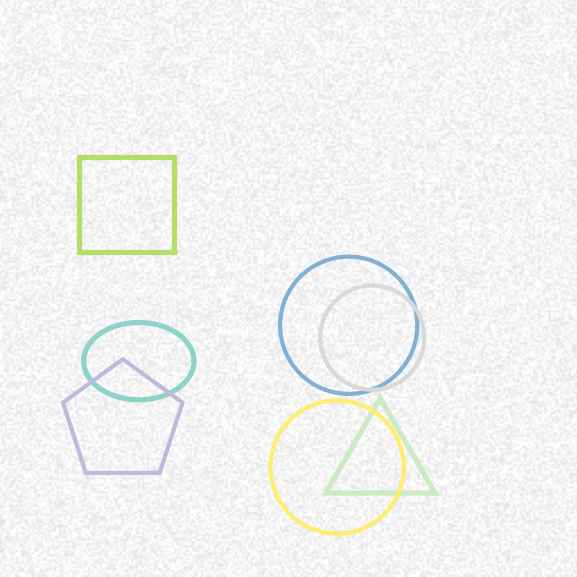[{"shape": "oval", "thickness": 2.5, "radius": 0.48, "center": [0.24, 0.374]}, {"shape": "pentagon", "thickness": 2, "radius": 0.54, "center": [0.213, 0.268]}, {"shape": "circle", "thickness": 2, "radius": 0.59, "center": [0.604, 0.436]}, {"shape": "square", "thickness": 2.5, "radius": 0.41, "center": [0.219, 0.645]}, {"shape": "circle", "thickness": 2, "radius": 0.45, "center": [0.645, 0.414]}, {"shape": "triangle", "thickness": 2.5, "radius": 0.55, "center": [0.659, 0.2]}, {"shape": "circle", "thickness": 2, "radius": 0.58, "center": [0.584, 0.19]}]